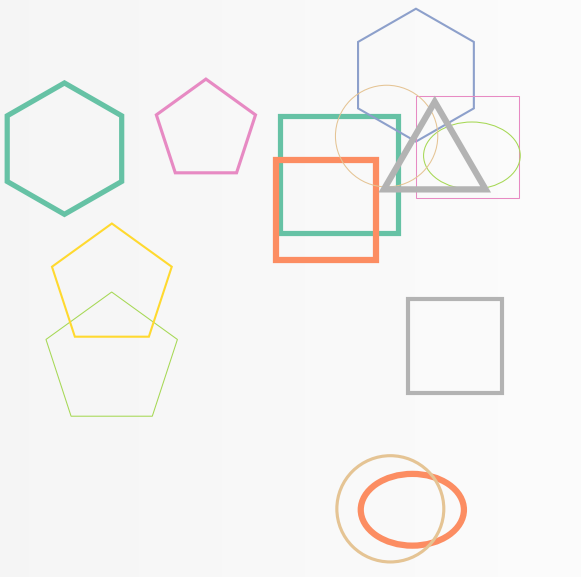[{"shape": "hexagon", "thickness": 2.5, "radius": 0.57, "center": [0.111, 0.742]}, {"shape": "square", "thickness": 2.5, "radius": 0.51, "center": [0.583, 0.698]}, {"shape": "oval", "thickness": 3, "radius": 0.44, "center": [0.709, 0.116]}, {"shape": "square", "thickness": 3, "radius": 0.43, "center": [0.561, 0.636]}, {"shape": "hexagon", "thickness": 1, "radius": 0.58, "center": [0.716, 0.869]}, {"shape": "square", "thickness": 0.5, "radius": 0.44, "center": [0.805, 0.745]}, {"shape": "pentagon", "thickness": 1.5, "radius": 0.45, "center": [0.354, 0.772]}, {"shape": "oval", "thickness": 0.5, "radius": 0.42, "center": [0.812, 0.73]}, {"shape": "pentagon", "thickness": 0.5, "radius": 0.59, "center": [0.192, 0.375]}, {"shape": "pentagon", "thickness": 1, "radius": 0.54, "center": [0.192, 0.504]}, {"shape": "circle", "thickness": 0.5, "radius": 0.44, "center": [0.665, 0.764]}, {"shape": "circle", "thickness": 1.5, "radius": 0.46, "center": [0.672, 0.118]}, {"shape": "triangle", "thickness": 3, "radius": 0.51, "center": [0.748, 0.722]}, {"shape": "square", "thickness": 2, "radius": 0.41, "center": [0.782, 0.4]}]